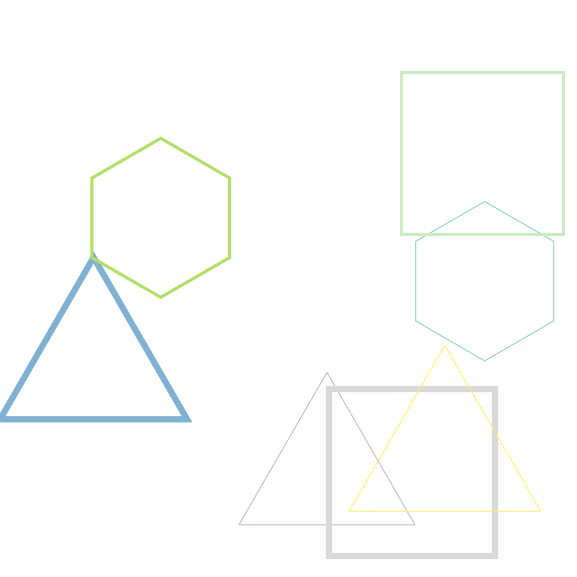[{"shape": "hexagon", "thickness": 0.5, "radius": 0.69, "center": [0.839, 0.512]}, {"shape": "triangle", "thickness": 0.5, "radius": 0.88, "center": [0.566, 0.178]}, {"shape": "triangle", "thickness": 3, "radius": 0.93, "center": [0.162, 0.367]}, {"shape": "hexagon", "thickness": 1.5, "radius": 0.69, "center": [0.278, 0.622]}, {"shape": "square", "thickness": 3, "radius": 0.72, "center": [0.713, 0.181]}, {"shape": "square", "thickness": 1.5, "radius": 0.7, "center": [0.835, 0.735]}, {"shape": "triangle", "thickness": 0.5, "radius": 0.96, "center": [0.77, 0.21]}]